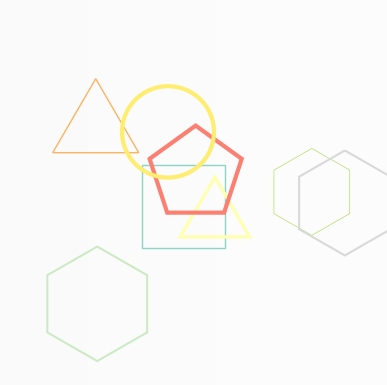[{"shape": "square", "thickness": 1, "radius": 0.54, "center": [0.473, 0.463]}, {"shape": "triangle", "thickness": 2.5, "radius": 0.52, "center": [0.555, 0.437]}, {"shape": "pentagon", "thickness": 3, "radius": 0.62, "center": [0.505, 0.549]}, {"shape": "triangle", "thickness": 1, "radius": 0.64, "center": [0.247, 0.667]}, {"shape": "hexagon", "thickness": 0.5, "radius": 0.56, "center": [0.805, 0.502]}, {"shape": "hexagon", "thickness": 1.5, "radius": 0.68, "center": [0.89, 0.473]}, {"shape": "hexagon", "thickness": 1.5, "radius": 0.74, "center": [0.251, 0.211]}, {"shape": "circle", "thickness": 3, "radius": 0.59, "center": [0.434, 0.657]}]